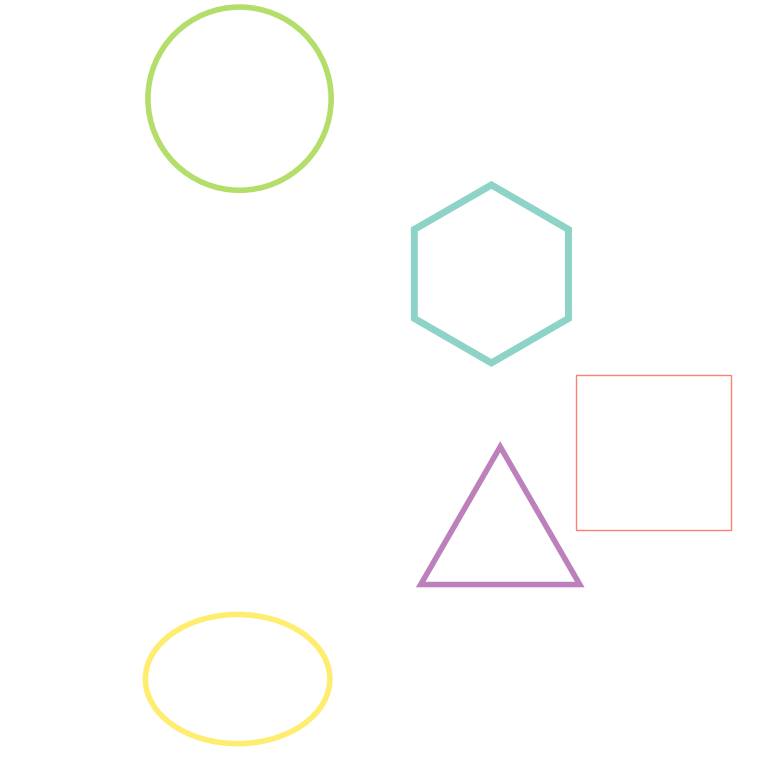[{"shape": "hexagon", "thickness": 2.5, "radius": 0.58, "center": [0.638, 0.644]}, {"shape": "square", "thickness": 0.5, "radius": 0.5, "center": [0.849, 0.412]}, {"shape": "circle", "thickness": 2, "radius": 0.59, "center": [0.311, 0.872]}, {"shape": "triangle", "thickness": 2, "radius": 0.6, "center": [0.65, 0.3]}, {"shape": "oval", "thickness": 2, "radius": 0.6, "center": [0.309, 0.118]}]